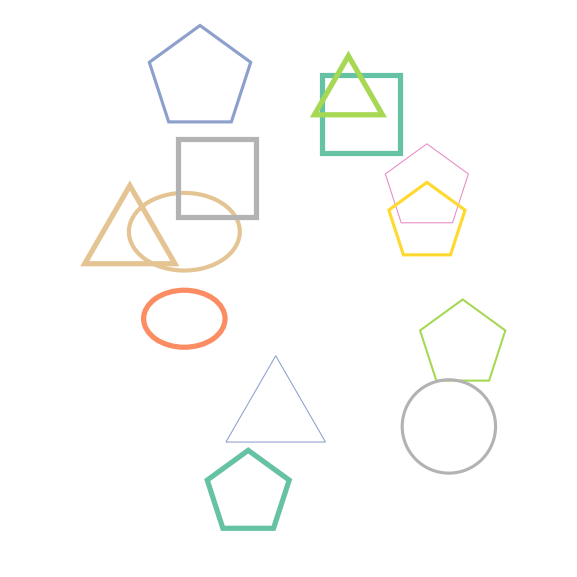[{"shape": "pentagon", "thickness": 2.5, "radius": 0.37, "center": [0.43, 0.145]}, {"shape": "square", "thickness": 2.5, "radius": 0.34, "center": [0.625, 0.801]}, {"shape": "oval", "thickness": 2.5, "radius": 0.35, "center": [0.319, 0.447]}, {"shape": "pentagon", "thickness": 1.5, "radius": 0.46, "center": [0.346, 0.863]}, {"shape": "triangle", "thickness": 0.5, "radius": 0.5, "center": [0.477, 0.283]}, {"shape": "pentagon", "thickness": 0.5, "radius": 0.38, "center": [0.739, 0.675]}, {"shape": "triangle", "thickness": 2.5, "radius": 0.34, "center": [0.603, 0.834]}, {"shape": "pentagon", "thickness": 1, "radius": 0.39, "center": [0.801, 0.403]}, {"shape": "pentagon", "thickness": 1.5, "radius": 0.35, "center": [0.739, 0.614]}, {"shape": "triangle", "thickness": 2.5, "radius": 0.45, "center": [0.225, 0.588]}, {"shape": "oval", "thickness": 2, "radius": 0.48, "center": [0.319, 0.598]}, {"shape": "square", "thickness": 2.5, "radius": 0.34, "center": [0.376, 0.691]}, {"shape": "circle", "thickness": 1.5, "radius": 0.4, "center": [0.777, 0.261]}]